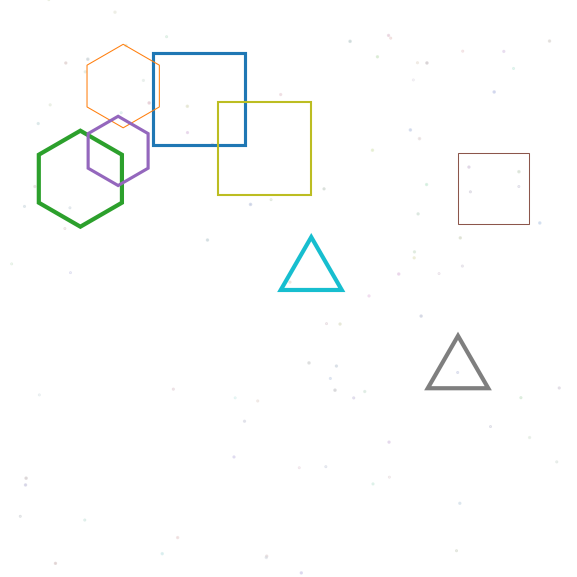[{"shape": "square", "thickness": 1.5, "radius": 0.4, "center": [0.345, 0.827]}, {"shape": "hexagon", "thickness": 0.5, "radius": 0.36, "center": [0.213, 0.85]}, {"shape": "hexagon", "thickness": 2, "radius": 0.42, "center": [0.139, 0.69]}, {"shape": "hexagon", "thickness": 1.5, "radius": 0.3, "center": [0.205, 0.738]}, {"shape": "square", "thickness": 0.5, "radius": 0.3, "center": [0.854, 0.673]}, {"shape": "triangle", "thickness": 2, "radius": 0.3, "center": [0.793, 0.357]}, {"shape": "square", "thickness": 1, "radius": 0.4, "center": [0.458, 0.742]}, {"shape": "triangle", "thickness": 2, "radius": 0.31, "center": [0.539, 0.528]}]